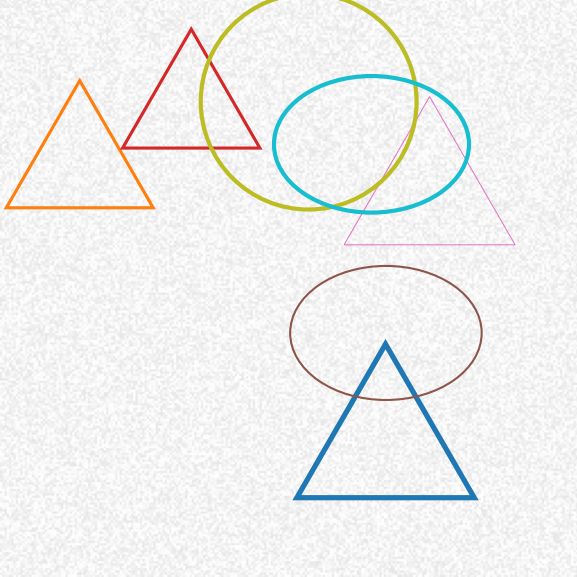[{"shape": "triangle", "thickness": 2.5, "radius": 0.89, "center": [0.668, 0.226]}, {"shape": "triangle", "thickness": 1.5, "radius": 0.73, "center": [0.138, 0.713]}, {"shape": "triangle", "thickness": 1.5, "radius": 0.69, "center": [0.331, 0.811]}, {"shape": "oval", "thickness": 1, "radius": 0.83, "center": [0.668, 0.423]}, {"shape": "triangle", "thickness": 0.5, "radius": 0.86, "center": [0.744, 0.661]}, {"shape": "circle", "thickness": 2, "radius": 0.93, "center": [0.534, 0.823]}, {"shape": "oval", "thickness": 2, "radius": 0.84, "center": [0.643, 0.749]}]